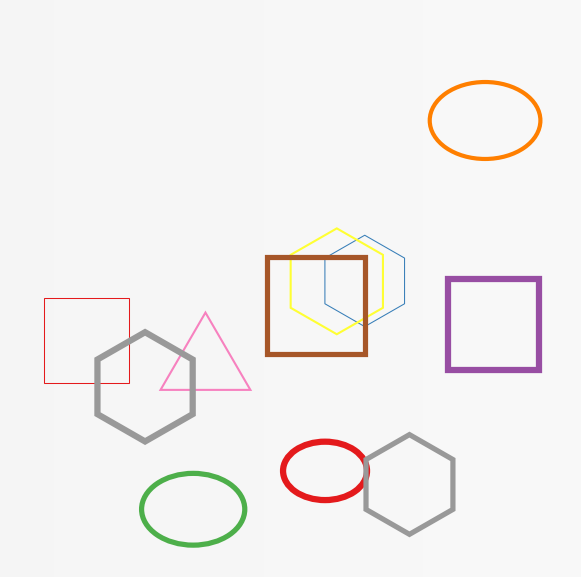[{"shape": "oval", "thickness": 3, "radius": 0.36, "center": [0.559, 0.184]}, {"shape": "square", "thickness": 0.5, "radius": 0.37, "center": [0.149, 0.41]}, {"shape": "hexagon", "thickness": 0.5, "radius": 0.4, "center": [0.627, 0.513]}, {"shape": "oval", "thickness": 2.5, "radius": 0.44, "center": [0.332, 0.117]}, {"shape": "square", "thickness": 3, "radius": 0.39, "center": [0.85, 0.437]}, {"shape": "oval", "thickness": 2, "radius": 0.48, "center": [0.835, 0.79]}, {"shape": "hexagon", "thickness": 1, "radius": 0.46, "center": [0.579, 0.512]}, {"shape": "square", "thickness": 2.5, "radius": 0.42, "center": [0.544, 0.471]}, {"shape": "triangle", "thickness": 1, "radius": 0.45, "center": [0.353, 0.369]}, {"shape": "hexagon", "thickness": 3, "radius": 0.47, "center": [0.25, 0.329]}, {"shape": "hexagon", "thickness": 2.5, "radius": 0.43, "center": [0.704, 0.16]}]